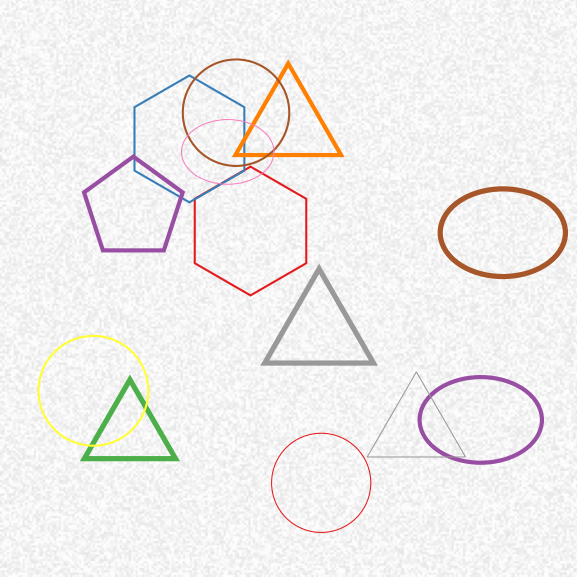[{"shape": "circle", "thickness": 0.5, "radius": 0.43, "center": [0.556, 0.163]}, {"shape": "hexagon", "thickness": 1, "radius": 0.56, "center": [0.434, 0.599]}, {"shape": "hexagon", "thickness": 1, "radius": 0.55, "center": [0.328, 0.759]}, {"shape": "triangle", "thickness": 2.5, "radius": 0.46, "center": [0.225, 0.251]}, {"shape": "oval", "thickness": 2, "radius": 0.53, "center": [0.833, 0.272]}, {"shape": "pentagon", "thickness": 2, "radius": 0.45, "center": [0.231, 0.638]}, {"shape": "triangle", "thickness": 2, "radius": 0.53, "center": [0.499, 0.783]}, {"shape": "circle", "thickness": 1, "radius": 0.48, "center": [0.162, 0.322]}, {"shape": "circle", "thickness": 1, "radius": 0.46, "center": [0.409, 0.804]}, {"shape": "oval", "thickness": 2.5, "radius": 0.54, "center": [0.871, 0.596]}, {"shape": "oval", "thickness": 0.5, "radius": 0.4, "center": [0.394, 0.736]}, {"shape": "triangle", "thickness": 2.5, "radius": 0.54, "center": [0.553, 0.425]}, {"shape": "triangle", "thickness": 0.5, "radius": 0.49, "center": [0.721, 0.257]}]